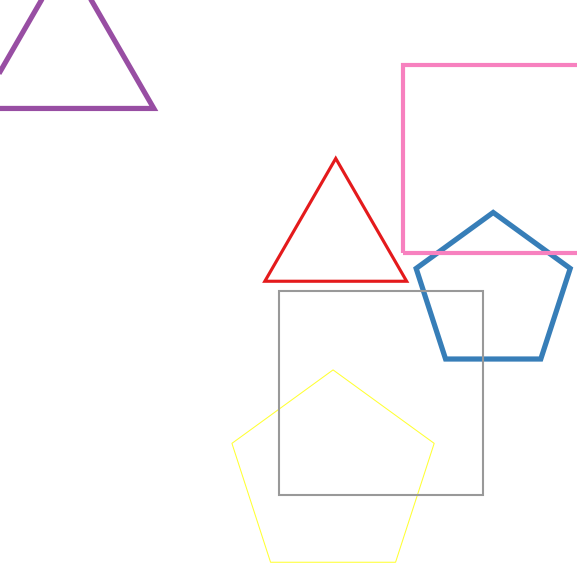[{"shape": "triangle", "thickness": 1.5, "radius": 0.71, "center": [0.581, 0.583]}, {"shape": "pentagon", "thickness": 2.5, "radius": 0.7, "center": [0.854, 0.491]}, {"shape": "triangle", "thickness": 2.5, "radius": 0.87, "center": [0.115, 0.899]}, {"shape": "pentagon", "thickness": 0.5, "radius": 0.92, "center": [0.577, 0.174]}, {"shape": "square", "thickness": 2, "radius": 0.81, "center": [0.86, 0.723]}, {"shape": "square", "thickness": 1, "radius": 0.88, "center": [0.66, 0.319]}]